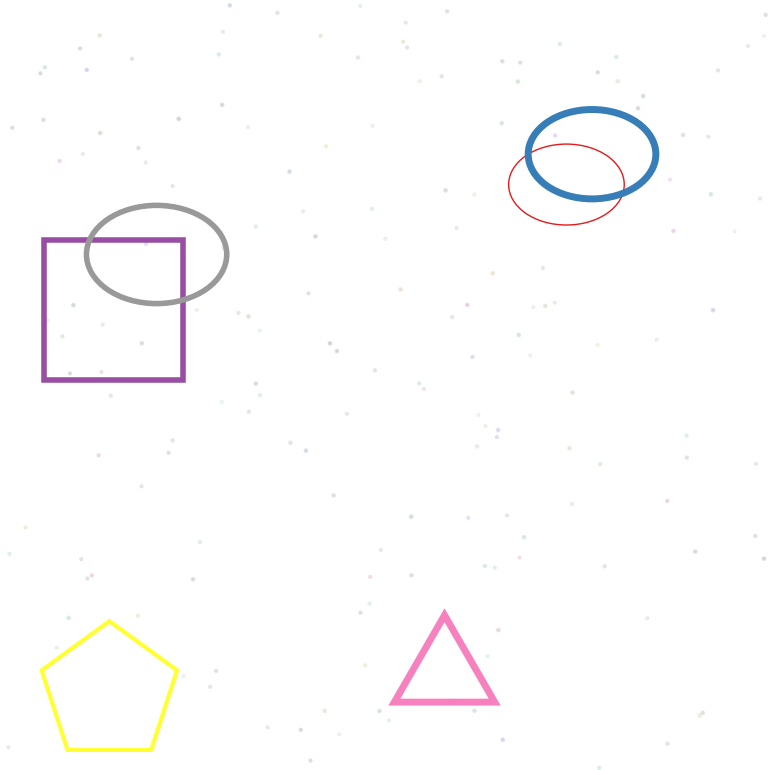[{"shape": "oval", "thickness": 0.5, "radius": 0.38, "center": [0.736, 0.76]}, {"shape": "oval", "thickness": 2.5, "radius": 0.41, "center": [0.769, 0.8]}, {"shape": "square", "thickness": 2, "radius": 0.45, "center": [0.147, 0.597]}, {"shape": "pentagon", "thickness": 1.5, "radius": 0.46, "center": [0.142, 0.101]}, {"shape": "triangle", "thickness": 2.5, "radius": 0.38, "center": [0.577, 0.126]}, {"shape": "oval", "thickness": 2, "radius": 0.46, "center": [0.203, 0.67]}]